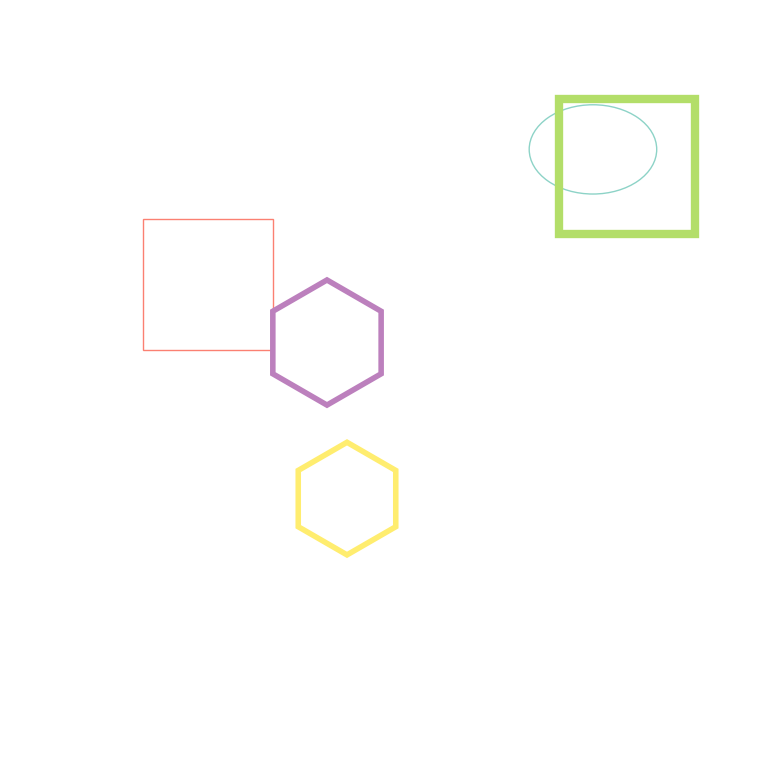[{"shape": "oval", "thickness": 0.5, "radius": 0.41, "center": [0.77, 0.806]}, {"shape": "square", "thickness": 0.5, "radius": 0.42, "center": [0.27, 0.63]}, {"shape": "square", "thickness": 3, "radius": 0.44, "center": [0.814, 0.784]}, {"shape": "hexagon", "thickness": 2, "radius": 0.41, "center": [0.425, 0.555]}, {"shape": "hexagon", "thickness": 2, "radius": 0.37, "center": [0.451, 0.352]}]